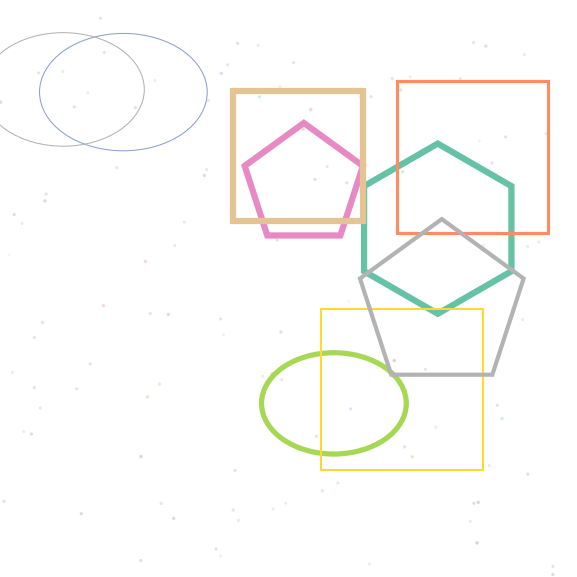[{"shape": "hexagon", "thickness": 3, "radius": 0.74, "center": [0.758, 0.603]}, {"shape": "square", "thickness": 1.5, "radius": 0.65, "center": [0.819, 0.727]}, {"shape": "oval", "thickness": 0.5, "radius": 0.73, "center": [0.214, 0.84]}, {"shape": "pentagon", "thickness": 3, "radius": 0.54, "center": [0.526, 0.679]}, {"shape": "oval", "thickness": 2.5, "radius": 0.63, "center": [0.578, 0.301]}, {"shape": "square", "thickness": 1, "radius": 0.7, "center": [0.696, 0.325]}, {"shape": "square", "thickness": 3, "radius": 0.56, "center": [0.516, 0.729]}, {"shape": "oval", "thickness": 0.5, "radius": 0.7, "center": [0.109, 0.844]}, {"shape": "pentagon", "thickness": 2, "radius": 0.74, "center": [0.765, 0.471]}]